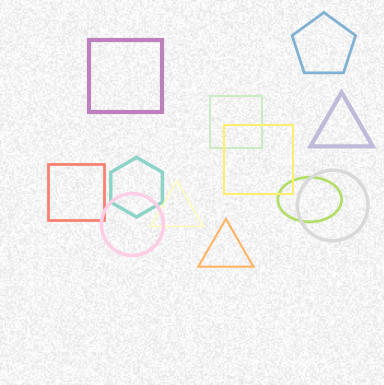[{"shape": "hexagon", "thickness": 2.5, "radius": 0.39, "center": [0.355, 0.514]}, {"shape": "triangle", "thickness": 1, "radius": 0.4, "center": [0.459, 0.451]}, {"shape": "triangle", "thickness": 3, "radius": 0.47, "center": [0.887, 0.667]}, {"shape": "square", "thickness": 2, "radius": 0.36, "center": [0.197, 0.501]}, {"shape": "pentagon", "thickness": 2, "radius": 0.43, "center": [0.841, 0.881]}, {"shape": "triangle", "thickness": 1.5, "radius": 0.41, "center": [0.587, 0.349]}, {"shape": "oval", "thickness": 2, "radius": 0.41, "center": [0.805, 0.482]}, {"shape": "circle", "thickness": 2.5, "radius": 0.4, "center": [0.344, 0.417]}, {"shape": "circle", "thickness": 2.5, "radius": 0.46, "center": [0.864, 0.466]}, {"shape": "square", "thickness": 3, "radius": 0.47, "center": [0.326, 0.803]}, {"shape": "square", "thickness": 1.5, "radius": 0.34, "center": [0.613, 0.684]}, {"shape": "square", "thickness": 1.5, "radius": 0.45, "center": [0.672, 0.586]}]